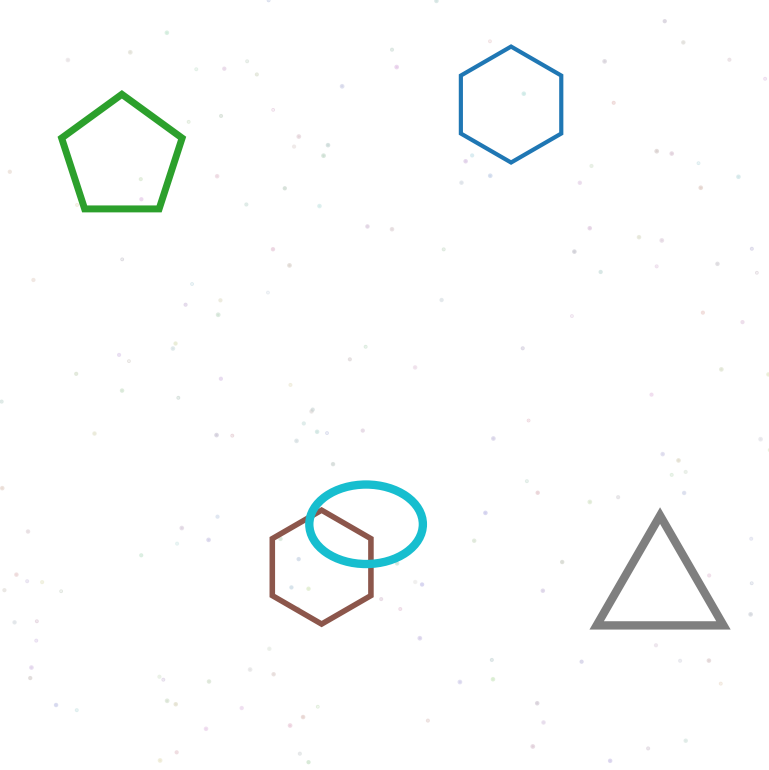[{"shape": "hexagon", "thickness": 1.5, "radius": 0.38, "center": [0.664, 0.864]}, {"shape": "pentagon", "thickness": 2.5, "radius": 0.41, "center": [0.158, 0.795]}, {"shape": "hexagon", "thickness": 2, "radius": 0.37, "center": [0.418, 0.263]}, {"shape": "triangle", "thickness": 3, "radius": 0.48, "center": [0.857, 0.235]}, {"shape": "oval", "thickness": 3, "radius": 0.37, "center": [0.475, 0.319]}]